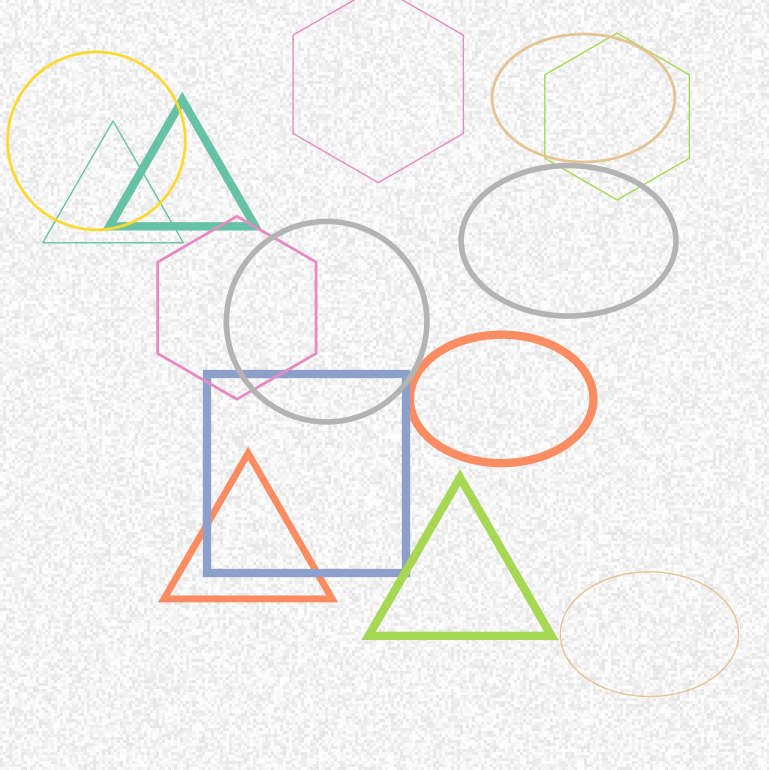[{"shape": "triangle", "thickness": 0.5, "radius": 0.53, "center": [0.147, 0.737]}, {"shape": "triangle", "thickness": 3, "radius": 0.55, "center": [0.237, 0.761]}, {"shape": "oval", "thickness": 3, "radius": 0.6, "center": [0.652, 0.482]}, {"shape": "triangle", "thickness": 2.5, "radius": 0.63, "center": [0.322, 0.285]}, {"shape": "square", "thickness": 3, "radius": 0.64, "center": [0.398, 0.385]}, {"shape": "hexagon", "thickness": 1, "radius": 0.59, "center": [0.308, 0.6]}, {"shape": "hexagon", "thickness": 0.5, "radius": 0.64, "center": [0.491, 0.891]}, {"shape": "triangle", "thickness": 3, "radius": 0.69, "center": [0.597, 0.243]}, {"shape": "hexagon", "thickness": 0.5, "radius": 0.54, "center": [0.801, 0.849]}, {"shape": "circle", "thickness": 1, "radius": 0.58, "center": [0.125, 0.817]}, {"shape": "oval", "thickness": 1, "radius": 0.59, "center": [0.758, 0.873]}, {"shape": "oval", "thickness": 0.5, "radius": 0.58, "center": [0.843, 0.176]}, {"shape": "circle", "thickness": 2, "radius": 0.65, "center": [0.424, 0.582]}, {"shape": "oval", "thickness": 2, "radius": 0.7, "center": [0.738, 0.687]}]